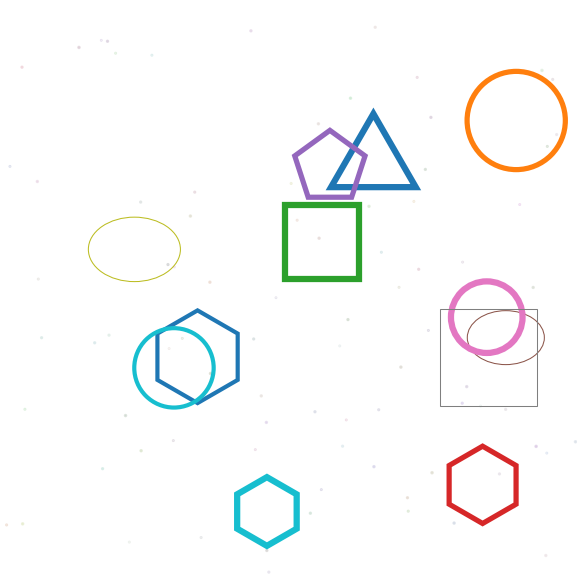[{"shape": "triangle", "thickness": 3, "radius": 0.42, "center": [0.647, 0.717]}, {"shape": "hexagon", "thickness": 2, "radius": 0.4, "center": [0.342, 0.381]}, {"shape": "circle", "thickness": 2.5, "radius": 0.43, "center": [0.894, 0.79]}, {"shape": "square", "thickness": 3, "radius": 0.32, "center": [0.557, 0.581]}, {"shape": "hexagon", "thickness": 2.5, "radius": 0.33, "center": [0.836, 0.16]}, {"shape": "pentagon", "thickness": 2.5, "radius": 0.32, "center": [0.571, 0.709]}, {"shape": "oval", "thickness": 0.5, "radius": 0.33, "center": [0.876, 0.414]}, {"shape": "circle", "thickness": 3, "radius": 0.31, "center": [0.843, 0.45]}, {"shape": "square", "thickness": 0.5, "radius": 0.42, "center": [0.846, 0.38]}, {"shape": "oval", "thickness": 0.5, "radius": 0.4, "center": [0.233, 0.567]}, {"shape": "circle", "thickness": 2, "radius": 0.34, "center": [0.301, 0.362]}, {"shape": "hexagon", "thickness": 3, "radius": 0.3, "center": [0.462, 0.113]}]